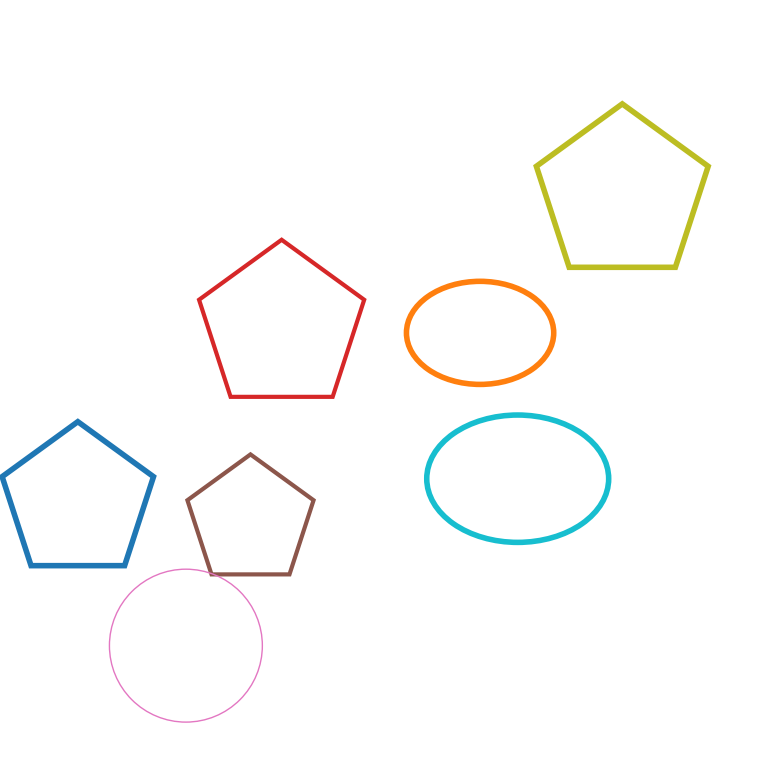[{"shape": "pentagon", "thickness": 2, "radius": 0.52, "center": [0.101, 0.349]}, {"shape": "oval", "thickness": 2, "radius": 0.48, "center": [0.623, 0.568]}, {"shape": "pentagon", "thickness": 1.5, "radius": 0.56, "center": [0.366, 0.576]}, {"shape": "pentagon", "thickness": 1.5, "radius": 0.43, "center": [0.325, 0.324]}, {"shape": "circle", "thickness": 0.5, "radius": 0.5, "center": [0.241, 0.161]}, {"shape": "pentagon", "thickness": 2, "radius": 0.59, "center": [0.808, 0.748]}, {"shape": "oval", "thickness": 2, "radius": 0.59, "center": [0.672, 0.378]}]